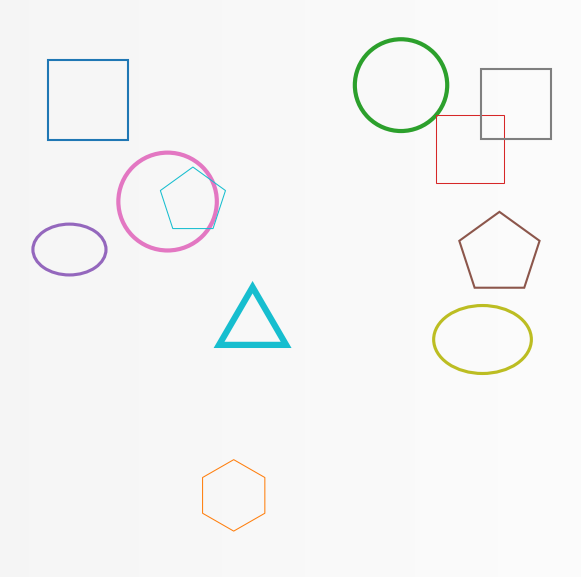[{"shape": "square", "thickness": 1, "radius": 0.35, "center": [0.151, 0.826]}, {"shape": "hexagon", "thickness": 0.5, "radius": 0.31, "center": [0.402, 0.141]}, {"shape": "circle", "thickness": 2, "radius": 0.4, "center": [0.69, 0.852]}, {"shape": "square", "thickness": 0.5, "radius": 0.29, "center": [0.808, 0.741]}, {"shape": "oval", "thickness": 1.5, "radius": 0.31, "center": [0.119, 0.567]}, {"shape": "pentagon", "thickness": 1, "radius": 0.36, "center": [0.859, 0.56]}, {"shape": "circle", "thickness": 2, "radius": 0.42, "center": [0.288, 0.65]}, {"shape": "square", "thickness": 1, "radius": 0.3, "center": [0.888, 0.818]}, {"shape": "oval", "thickness": 1.5, "radius": 0.42, "center": [0.83, 0.411]}, {"shape": "triangle", "thickness": 3, "radius": 0.33, "center": [0.435, 0.435]}, {"shape": "pentagon", "thickness": 0.5, "radius": 0.29, "center": [0.332, 0.651]}]